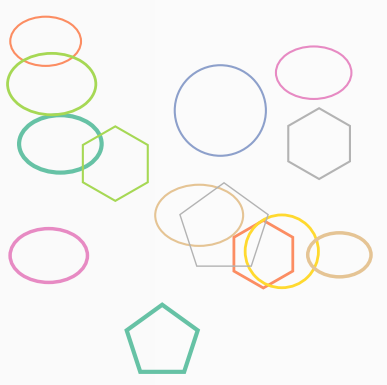[{"shape": "pentagon", "thickness": 3, "radius": 0.48, "center": [0.419, 0.112]}, {"shape": "oval", "thickness": 3, "radius": 0.53, "center": [0.156, 0.626]}, {"shape": "oval", "thickness": 1.5, "radius": 0.46, "center": [0.118, 0.893]}, {"shape": "hexagon", "thickness": 2, "radius": 0.44, "center": [0.68, 0.34]}, {"shape": "circle", "thickness": 1.5, "radius": 0.59, "center": [0.569, 0.713]}, {"shape": "oval", "thickness": 2.5, "radius": 0.5, "center": [0.126, 0.336]}, {"shape": "oval", "thickness": 1.5, "radius": 0.49, "center": [0.809, 0.811]}, {"shape": "oval", "thickness": 2, "radius": 0.57, "center": [0.133, 0.782]}, {"shape": "hexagon", "thickness": 1.5, "radius": 0.48, "center": [0.298, 0.575]}, {"shape": "circle", "thickness": 2, "radius": 0.47, "center": [0.727, 0.347]}, {"shape": "oval", "thickness": 1.5, "radius": 0.57, "center": [0.514, 0.441]}, {"shape": "oval", "thickness": 2.5, "radius": 0.41, "center": [0.876, 0.338]}, {"shape": "hexagon", "thickness": 1.5, "radius": 0.46, "center": [0.824, 0.627]}, {"shape": "pentagon", "thickness": 1, "radius": 0.6, "center": [0.578, 0.406]}]